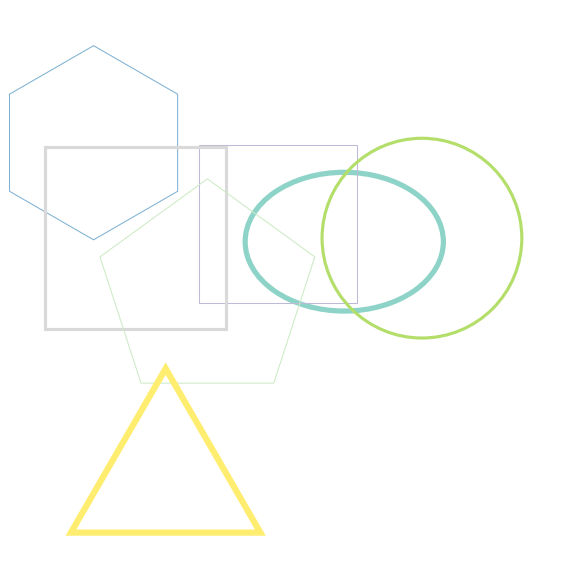[{"shape": "oval", "thickness": 2.5, "radius": 0.86, "center": [0.596, 0.581]}, {"shape": "square", "thickness": 0.5, "radius": 0.68, "center": [0.482, 0.611]}, {"shape": "hexagon", "thickness": 0.5, "radius": 0.84, "center": [0.162, 0.752]}, {"shape": "circle", "thickness": 1.5, "radius": 0.86, "center": [0.731, 0.587]}, {"shape": "square", "thickness": 1.5, "radius": 0.79, "center": [0.235, 0.587]}, {"shape": "pentagon", "thickness": 0.5, "radius": 0.98, "center": [0.359, 0.494]}, {"shape": "triangle", "thickness": 3, "radius": 0.95, "center": [0.287, 0.172]}]